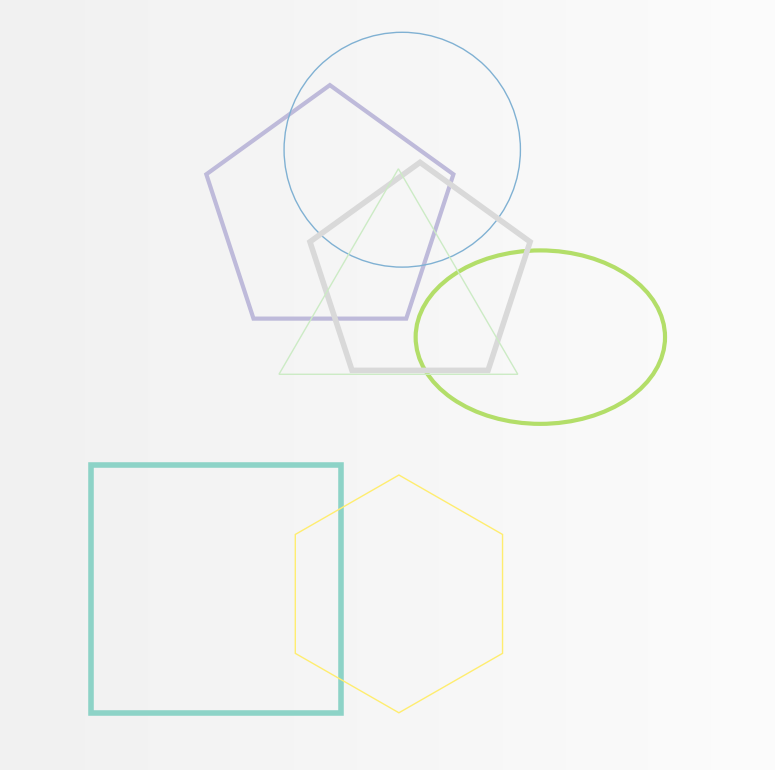[{"shape": "square", "thickness": 2, "radius": 0.81, "center": [0.278, 0.235]}, {"shape": "pentagon", "thickness": 1.5, "radius": 0.84, "center": [0.426, 0.722]}, {"shape": "circle", "thickness": 0.5, "radius": 0.76, "center": [0.519, 0.806]}, {"shape": "oval", "thickness": 1.5, "radius": 0.8, "center": [0.697, 0.562]}, {"shape": "pentagon", "thickness": 2, "radius": 0.75, "center": [0.542, 0.64]}, {"shape": "triangle", "thickness": 0.5, "radius": 0.89, "center": [0.514, 0.603]}, {"shape": "hexagon", "thickness": 0.5, "radius": 0.77, "center": [0.515, 0.229]}]